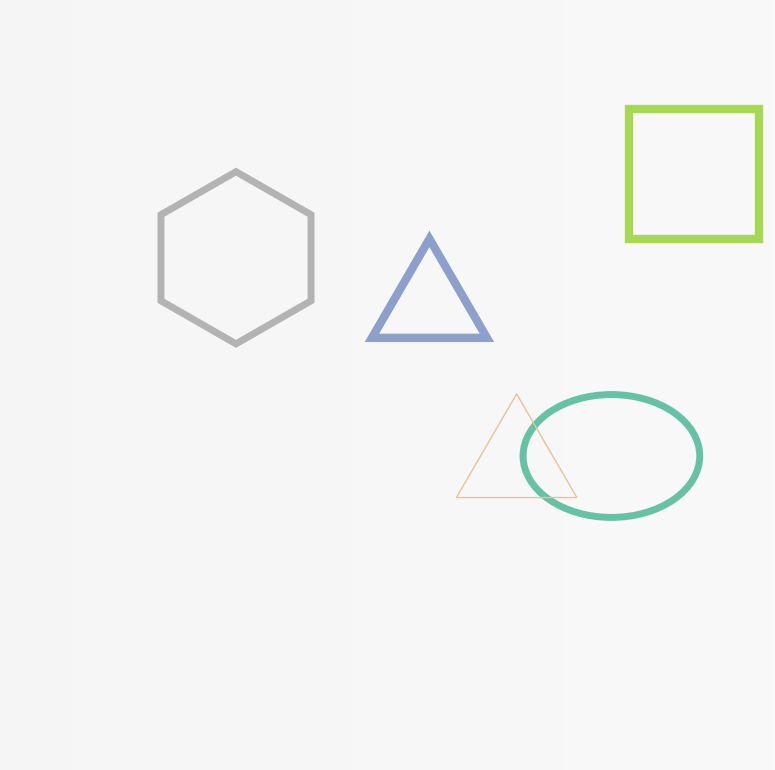[{"shape": "oval", "thickness": 2.5, "radius": 0.57, "center": [0.789, 0.408]}, {"shape": "triangle", "thickness": 3, "radius": 0.43, "center": [0.554, 0.604]}, {"shape": "square", "thickness": 3, "radius": 0.42, "center": [0.895, 0.774]}, {"shape": "triangle", "thickness": 0.5, "radius": 0.45, "center": [0.667, 0.399]}, {"shape": "hexagon", "thickness": 2.5, "radius": 0.56, "center": [0.305, 0.665]}]